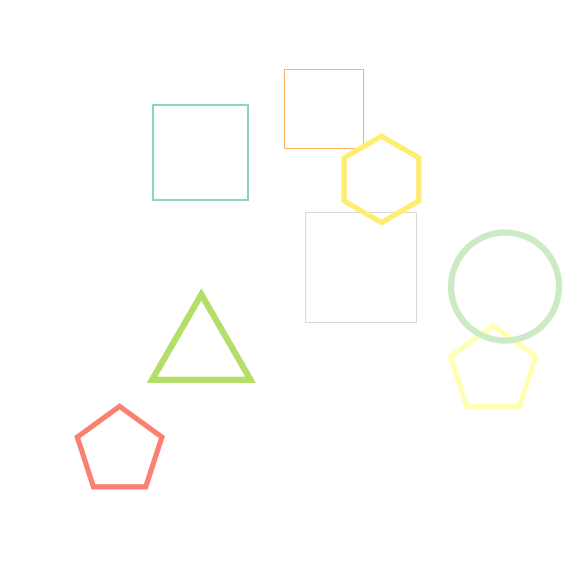[{"shape": "square", "thickness": 1, "radius": 0.41, "center": [0.347, 0.734]}, {"shape": "pentagon", "thickness": 2.5, "radius": 0.39, "center": [0.854, 0.358]}, {"shape": "pentagon", "thickness": 2.5, "radius": 0.39, "center": [0.207, 0.218]}, {"shape": "square", "thickness": 0.5, "radius": 0.34, "center": [0.56, 0.811]}, {"shape": "triangle", "thickness": 3, "radius": 0.49, "center": [0.349, 0.391]}, {"shape": "square", "thickness": 0.5, "radius": 0.48, "center": [0.625, 0.537]}, {"shape": "circle", "thickness": 3, "radius": 0.47, "center": [0.875, 0.503]}, {"shape": "hexagon", "thickness": 2.5, "radius": 0.37, "center": [0.661, 0.689]}]